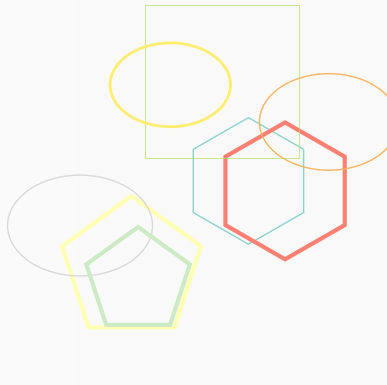[{"shape": "hexagon", "thickness": 1, "radius": 0.82, "center": [0.641, 0.53]}, {"shape": "pentagon", "thickness": 3, "radius": 0.94, "center": [0.339, 0.302]}, {"shape": "hexagon", "thickness": 3, "radius": 0.89, "center": [0.736, 0.504]}, {"shape": "oval", "thickness": 1, "radius": 0.9, "center": [0.849, 0.683]}, {"shape": "square", "thickness": 0.5, "radius": 0.99, "center": [0.573, 0.788]}, {"shape": "oval", "thickness": 1, "radius": 0.94, "center": [0.207, 0.414]}, {"shape": "pentagon", "thickness": 3, "radius": 0.7, "center": [0.356, 0.27]}, {"shape": "oval", "thickness": 2, "radius": 0.78, "center": [0.44, 0.78]}]